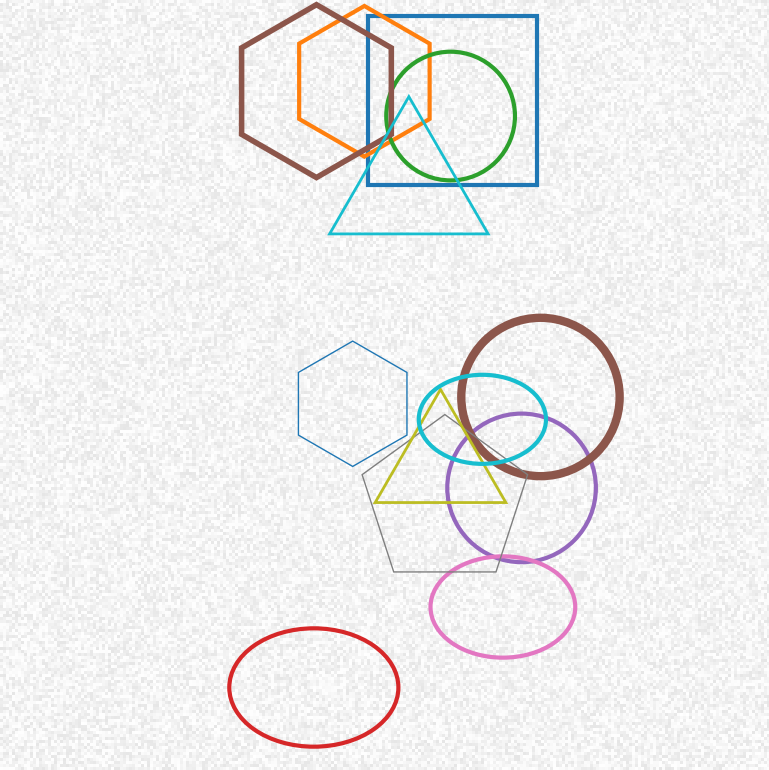[{"shape": "hexagon", "thickness": 0.5, "radius": 0.41, "center": [0.458, 0.476]}, {"shape": "square", "thickness": 1.5, "radius": 0.55, "center": [0.587, 0.869]}, {"shape": "hexagon", "thickness": 1.5, "radius": 0.49, "center": [0.473, 0.894]}, {"shape": "circle", "thickness": 1.5, "radius": 0.42, "center": [0.585, 0.849]}, {"shape": "oval", "thickness": 1.5, "radius": 0.55, "center": [0.408, 0.107]}, {"shape": "circle", "thickness": 1.5, "radius": 0.48, "center": [0.677, 0.366]}, {"shape": "hexagon", "thickness": 2, "radius": 0.56, "center": [0.411, 0.882]}, {"shape": "circle", "thickness": 3, "radius": 0.51, "center": [0.702, 0.484]}, {"shape": "oval", "thickness": 1.5, "radius": 0.47, "center": [0.653, 0.212]}, {"shape": "pentagon", "thickness": 0.5, "radius": 0.56, "center": [0.578, 0.349]}, {"shape": "triangle", "thickness": 1, "radius": 0.49, "center": [0.572, 0.396]}, {"shape": "oval", "thickness": 1.5, "radius": 0.41, "center": [0.626, 0.455]}, {"shape": "triangle", "thickness": 1, "radius": 0.59, "center": [0.531, 0.756]}]